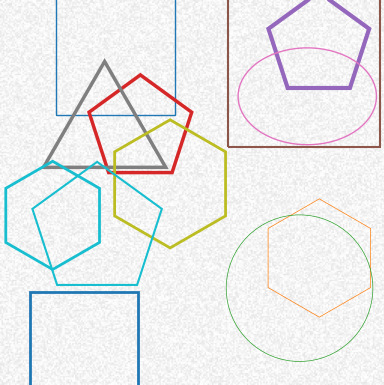[{"shape": "square", "thickness": 2, "radius": 0.7, "center": [0.219, 0.101]}, {"shape": "square", "thickness": 1, "radius": 0.77, "center": [0.299, 0.856]}, {"shape": "hexagon", "thickness": 0.5, "radius": 0.77, "center": [0.829, 0.33]}, {"shape": "circle", "thickness": 0.5, "radius": 0.95, "center": [0.778, 0.251]}, {"shape": "pentagon", "thickness": 2.5, "radius": 0.7, "center": [0.365, 0.665]}, {"shape": "pentagon", "thickness": 3, "radius": 0.69, "center": [0.828, 0.883]}, {"shape": "square", "thickness": 1.5, "radius": 0.99, "center": [0.79, 0.815]}, {"shape": "oval", "thickness": 1, "radius": 0.9, "center": [0.798, 0.75]}, {"shape": "triangle", "thickness": 2.5, "radius": 0.92, "center": [0.272, 0.657]}, {"shape": "hexagon", "thickness": 2, "radius": 0.83, "center": [0.442, 0.522]}, {"shape": "hexagon", "thickness": 2, "radius": 0.7, "center": [0.137, 0.441]}, {"shape": "pentagon", "thickness": 1.5, "radius": 0.88, "center": [0.252, 0.403]}]